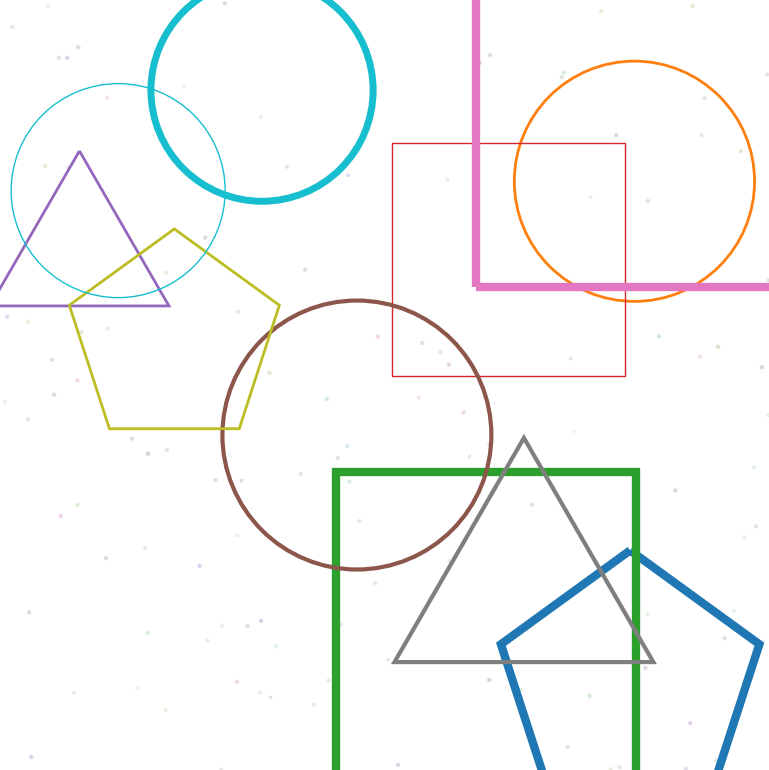[{"shape": "pentagon", "thickness": 3, "radius": 0.88, "center": [0.818, 0.109]}, {"shape": "circle", "thickness": 1, "radius": 0.78, "center": [0.824, 0.765]}, {"shape": "square", "thickness": 3, "radius": 0.97, "center": [0.631, 0.193]}, {"shape": "square", "thickness": 0.5, "radius": 0.75, "center": [0.66, 0.663]}, {"shape": "triangle", "thickness": 1, "radius": 0.67, "center": [0.103, 0.67]}, {"shape": "circle", "thickness": 1.5, "radius": 0.87, "center": [0.463, 0.435]}, {"shape": "square", "thickness": 3, "radius": 0.98, "center": [0.814, 0.824]}, {"shape": "triangle", "thickness": 1.5, "radius": 0.97, "center": [0.68, 0.237]}, {"shape": "pentagon", "thickness": 1, "radius": 0.72, "center": [0.226, 0.559]}, {"shape": "circle", "thickness": 0.5, "radius": 0.69, "center": [0.153, 0.752]}, {"shape": "circle", "thickness": 2.5, "radius": 0.72, "center": [0.34, 0.883]}]